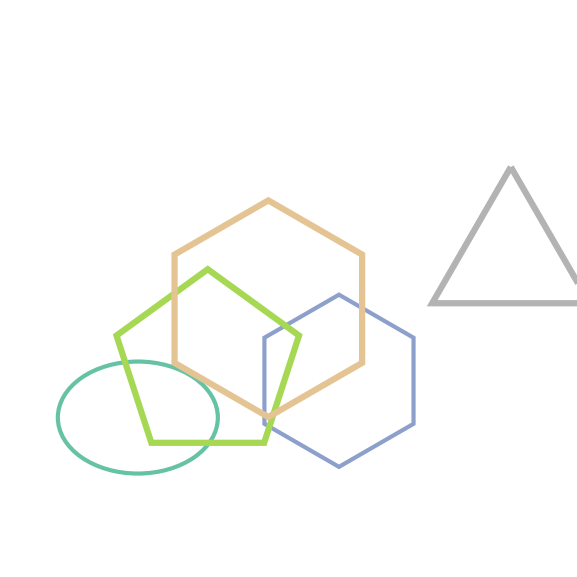[{"shape": "oval", "thickness": 2, "radius": 0.69, "center": [0.239, 0.276]}, {"shape": "hexagon", "thickness": 2, "radius": 0.75, "center": [0.587, 0.34]}, {"shape": "pentagon", "thickness": 3, "radius": 0.83, "center": [0.36, 0.367]}, {"shape": "hexagon", "thickness": 3, "radius": 0.94, "center": [0.465, 0.465]}, {"shape": "triangle", "thickness": 3, "radius": 0.79, "center": [0.885, 0.553]}]